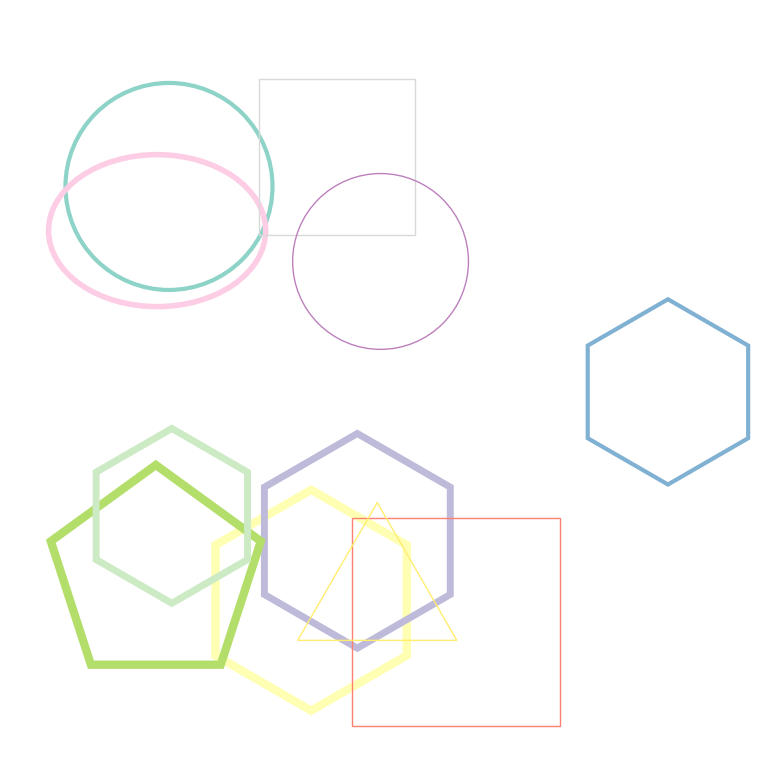[{"shape": "circle", "thickness": 1.5, "radius": 0.67, "center": [0.219, 0.758]}, {"shape": "hexagon", "thickness": 3, "radius": 0.72, "center": [0.404, 0.22]}, {"shape": "hexagon", "thickness": 2.5, "radius": 0.7, "center": [0.464, 0.298]}, {"shape": "square", "thickness": 0.5, "radius": 0.67, "center": [0.592, 0.192]}, {"shape": "hexagon", "thickness": 1.5, "radius": 0.6, "center": [0.867, 0.491]}, {"shape": "pentagon", "thickness": 3, "radius": 0.72, "center": [0.202, 0.253]}, {"shape": "oval", "thickness": 2, "radius": 0.7, "center": [0.204, 0.7]}, {"shape": "square", "thickness": 0.5, "radius": 0.51, "center": [0.438, 0.796]}, {"shape": "circle", "thickness": 0.5, "radius": 0.57, "center": [0.494, 0.66]}, {"shape": "hexagon", "thickness": 2.5, "radius": 0.57, "center": [0.223, 0.33]}, {"shape": "triangle", "thickness": 0.5, "radius": 0.6, "center": [0.49, 0.228]}]